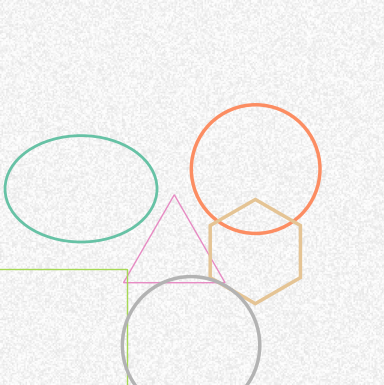[{"shape": "oval", "thickness": 2, "radius": 0.99, "center": [0.21, 0.51]}, {"shape": "circle", "thickness": 2.5, "radius": 0.84, "center": [0.664, 0.561]}, {"shape": "triangle", "thickness": 1, "radius": 0.76, "center": [0.453, 0.342]}, {"shape": "square", "thickness": 1, "radius": 0.86, "center": [0.16, 0.129]}, {"shape": "hexagon", "thickness": 2.5, "radius": 0.68, "center": [0.663, 0.347]}, {"shape": "circle", "thickness": 2.5, "radius": 0.89, "center": [0.496, 0.103]}]